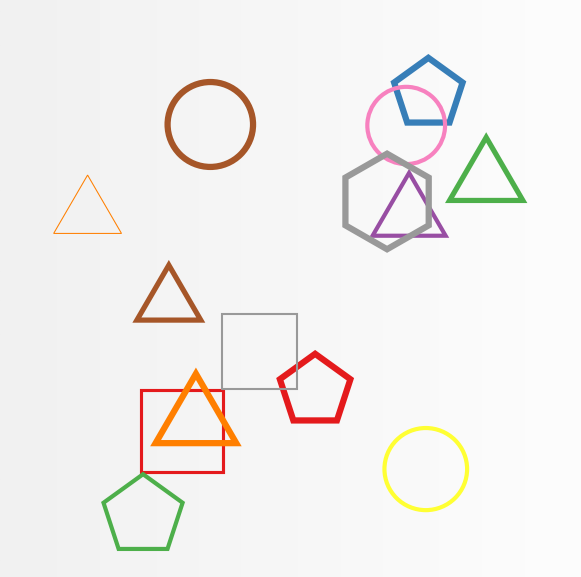[{"shape": "square", "thickness": 1.5, "radius": 0.35, "center": [0.313, 0.252]}, {"shape": "pentagon", "thickness": 3, "radius": 0.32, "center": [0.542, 0.323]}, {"shape": "pentagon", "thickness": 3, "radius": 0.31, "center": [0.737, 0.837]}, {"shape": "triangle", "thickness": 2.5, "radius": 0.36, "center": [0.836, 0.688]}, {"shape": "pentagon", "thickness": 2, "radius": 0.36, "center": [0.246, 0.106]}, {"shape": "triangle", "thickness": 2, "radius": 0.36, "center": [0.704, 0.627]}, {"shape": "triangle", "thickness": 0.5, "radius": 0.34, "center": [0.151, 0.629]}, {"shape": "triangle", "thickness": 3, "radius": 0.4, "center": [0.337, 0.272]}, {"shape": "circle", "thickness": 2, "radius": 0.36, "center": [0.733, 0.187]}, {"shape": "triangle", "thickness": 2.5, "radius": 0.32, "center": [0.29, 0.477]}, {"shape": "circle", "thickness": 3, "radius": 0.37, "center": [0.362, 0.784]}, {"shape": "circle", "thickness": 2, "radius": 0.33, "center": [0.699, 0.782]}, {"shape": "hexagon", "thickness": 3, "radius": 0.41, "center": [0.666, 0.65]}, {"shape": "square", "thickness": 1, "radius": 0.32, "center": [0.447, 0.39]}]